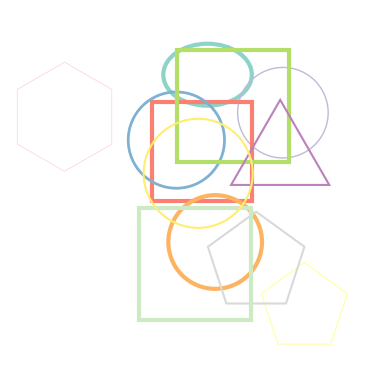[{"shape": "oval", "thickness": 3, "radius": 0.57, "center": [0.539, 0.806]}, {"shape": "pentagon", "thickness": 1, "radius": 0.59, "center": [0.791, 0.201]}, {"shape": "circle", "thickness": 1, "radius": 0.59, "center": [0.735, 0.707]}, {"shape": "square", "thickness": 3, "radius": 0.65, "center": [0.525, 0.606]}, {"shape": "circle", "thickness": 2, "radius": 0.63, "center": [0.458, 0.636]}, {"shape": "circle", "thickness": 3, "radius": 0.61, "center": [0.559, 0.371]}, {"shape": "square", "thickness": 3, "radius": 0.73, "center": [0.604, 0.725]}, {"shape": "hexagon", "thickness": 0.5, "radius": 0.71, "center": [0.168, 0.697]}, {"shape": "pentagon", "thickness": 1.5, "radius": 0.66, "center": [0.665, 0.318]}, {"shape": "triangle", "thickness": 1.5, "radius": 0.74, "center": [0.728, 0.593]}, {"shape": "square", "thickness": 3, "radius": 0.73, "center": [0.506, 0.314]}, {"shape": "circle", "thickness": 1.5, "radius": 0.71, "center": [0.515, 0.55]}]